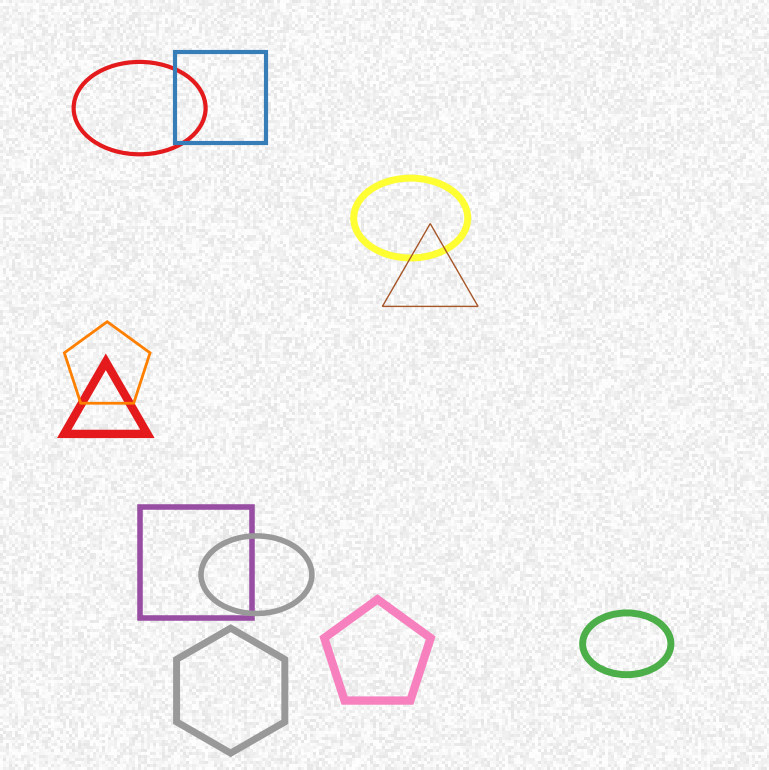[{"shape": "oval", "thickness": 1.5, "radius": 0.43, "center": [0.181, 0.86]}, {"shape": "triangle", "thickness": 3, "radius": 0.31, "center": [0.137, 0.468]}, {"shape": "square", "thickness": 1.5, "radius": 0.3, "center": [0.286, 0.874]}, {"shape": "oval", "thickness": 2.5, "radius": 0.29, "center": [0.814, 0.164]}, {"shape": "square", "thickness": 2, "radius": 0.36, "center": [0.255, 0.269]}, {"shape": "pentagon", "thickness": 1, "radius": 0.29, "center": [0.139, 0.524]}, {"shape": "oval", "thickness": 2.5, "radius": 0.37, "center": [0.533, 0.717]}, {"shape": "triangle", "thickness": 0.5, "radius": 0.36, "center": [0.559, 0.638]}, {"shape": "pentagon", "thickness": 3, "radius": 0.36, "center": [0.49, 0.149]}, {"shape": "hexagon", "thickness": 2.5, "radius": 0.41, "center": [0.3, 0.103]}, {"shape": "oval", "thickness": 2, "radius": 0.36, "center": [0.333, 0.254]}]